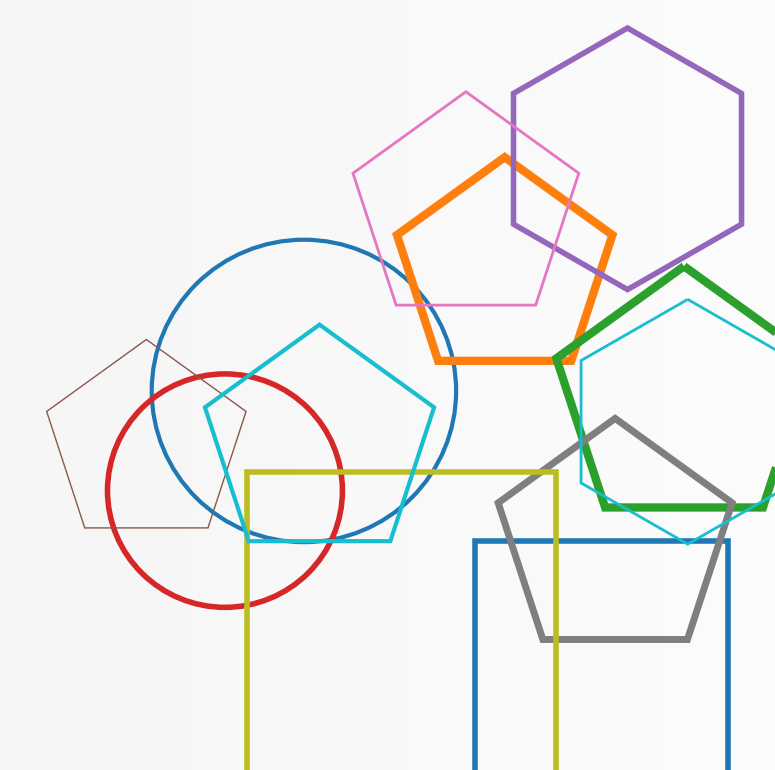[{"shape": "square", "thickness": 2, "radius": 0.82, "center": [0.776, 0.134]}, {"shape": "circle", "thickness": 1.5, "radius": 0.98, "center": [0.392, 0.492]}, {"shape": "pentagon", "thickness": 3, "radius": 0.73, "center": [0.651, 0.65]}, {"shape": "pentagon", "thickness": 3, "radius": 0.87, "center": [0.883, 0.481]}, {"shape": "circle", "thickness": 2, "radius": 0.76, "center": [0.29, 0.363]}, {"shape": "hexagon", "thickness": 2, "radius": 0.85, "center": [0.81, 0.794]}, {"shape": "pentagon", "thickness": 0.5, "radius": 0.68, "center": [0.189, 0.424]}, {"shape": "pentagon", "thickness": 1, "radius": 0.77, "center": [0.601, 0.728]}, {"shape": "pentagon", "thickness": 2.5, "radius": 0.79, "center": [0.794, 0.298]}, {"shape": "square", "thickness": 2, "radius": 1.0, "center": [0.518, 0.188]}, {"shape": "hexagon", "thickness": 1, "radius": 0.79, "center": [0.887, 0.452]}, {"shape": "pentagon", "thickness": 1.5, "radius": 0.78, "center": [0.412, 0.423]}]